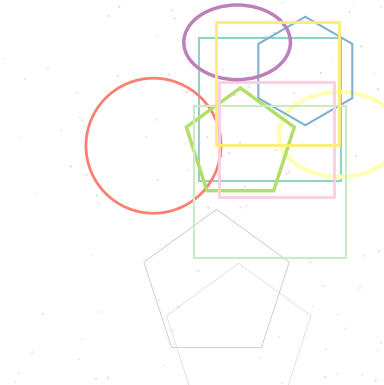[{"shape": "square", "thickness": 1.5, "radius": 0.92, "center": [0.701, 0.716]}, {"shape": "oval", "thickness": 3, "radius": 0.79, "center": [0.882, 0.651]}, {"shape": "pentagon", "thickness": 0.5, "radius": 0.99, "center": [0.563, 0.258]}, {"shape": "circle", "thickness": 2, "radius": 0.88, "center": [0.399, 0.621]}, {"shape": "hexagon", "thickness": 1.5, "radius": 0.7, "center": [0.793, 0.816]}, {"shape": "pentagon", "thickness": 2.5, "radius": 0.74, "center": [0.624, 0.624]}, {"shape": "square", "thickness": 2, "radius": 0.75, "center": [0.718, 0.638]}, {"shape": "pentagon", "thickness": 0.5, "radius": 0.99, "center": [0.62, 0.119]}, {"shape": "oval", "thickness": 2.5, "radius": 0.69, "center": [0.616, 0.89]}, {"shape": "square", "thickness": 1.5, "radius": 0.99, "center": [0.702, 0.528]}, {"shape": "square", "thickness": 2, "radius": 0.8, "center": [0.721, 0.783]}]